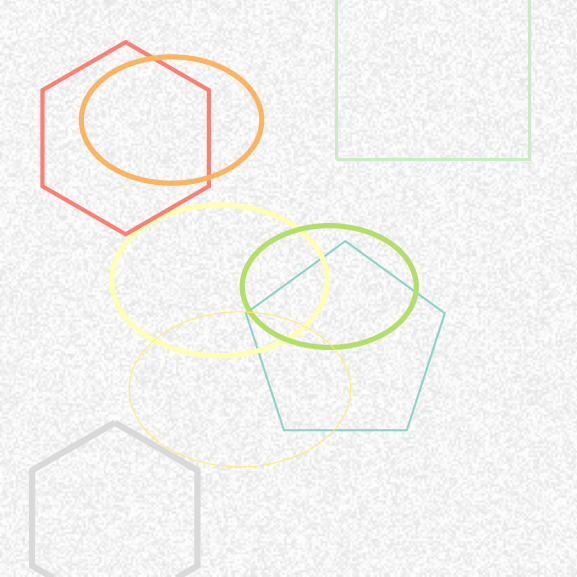[{"shape": "pentagon", "thickness": 1, "radius": 0.91, "center": [0.598, 0.401]}, {"shape": "oval", "thickness": 2.5, "radius": 0.93, "center": [0.38, 0.514]}, {"shape": "hexagon", "thickness": 2, "radius": 0.83, "center": [0.218, 0.76]}, {"shape": "oval", "thickness": 2.5, "radius": 0.78, "center": [0.297, 0.791]}, {"shape": "oval", "thickness": 2.5, "radius": 0.75, "center": [0.57, 0.503]}, {"shape": "hexagon", "thickness": 3, "radius": 0.83, "center": [0.199, 0.102]}, {"shape": "square", "thickness": 1.5, "radius": 0.84, "center": [0.748, 0.892]}, {"shape": "oval", "thickness": 0.5, "radius": 0.96, "center": [0.415, 0.325]}]